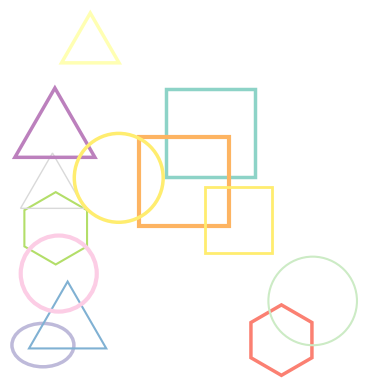[{"shape": "square", "thickness": 2.5, "radius": 0.58, "center": [0.546, 0.655]}, {"shape": "triangle", "thickness": 2.5, "radius": 0.43, "center": [0.235, 0.88]}, {"shape": "oval", "thickness": 2.5, "radius": 0.4, "center": [0.111, 0.104]}, {"shape": "hexagon", "thickness": 2.5, "radius": 0.46, "center": [0.731, 0.117]}, {"shape": "triangle", "thickness": 1.5, "radius": 0.58, "center": [0.176, 0.153]}, {"shape": "square", "thickness": 3, "radius": 0.58, "center": [0.478, 0.528]}, {"shape": "hexagon", "thickness": 1.5, "radius": 0.47, "center": [0.145, 0.407]}, {"shape": "circle", "thickness": 3, "radius": 0.49, "center": [0.153, 0.289]}, {"shape": "triangle", "thickness": 1, "radius": 0.48, "center": [0.136, 0.507]}, {"shape": "triangle", "thickness": 2.5, "radius": 0.6, "center": [0.143, 0.651]}, {"shape": "circle", "thickness": 1.5, "radius": 0.58, "center": [0.812, 0.218]}, {"shape": "square", "thickness": 2, "radius": 0.43, "center": [0.619, 0.428]}, {"shape": "circle", "thickness": 2.5, "radius": 0.58, "center": [0.308, 0.538]}]